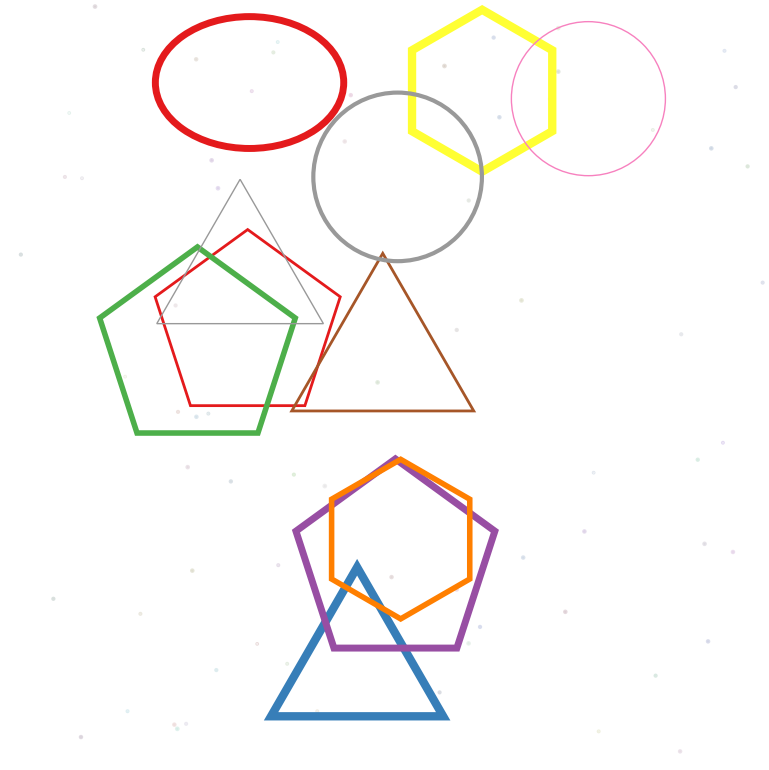[{"shape": "oval", "thickness": 2.5, "radius": 0.61, "center": [0.324, 0.893]}, {"shape": "pentagon", "thickness": 1, "radius": 0.63, "center": [0.322, 0.575]}, {"shape": "triangle", "thickness": 3, "radius": 0.65, "center": [0.464, 0.134]}, {"shape": "pentagon", "thickness": 2, "radius": 0.67, "center": [0.256, 0.546]}, {"shape": "pentagon", "thickness": 2.5, "radius": 0.68, "center": [0.514, 0.268]}, {"shape": "hexagon", "thickness": 2, "radius": 0.52, "center": [0.52, 0.3]}, {"shape": "hexagon", "thickness": 3, "radius": 0.53, "center": [0.626, 0.882]}, {"shape": "triangle", "thickness": 1, "radius": 0.68, "center": [0.497, 0.535]}, {"shape": "circle", "thickness": 0.5, "radius": 0.5, "center": [0.764, 0.872]}, {"shape": "circle", "thickness": 1.5, "radius": 0.55, "center": [0.516, 0.77]}, {"shape": "triangle", "thickness": 0.5, "radius": 0.62, "center": [0.312, 0.642]}]